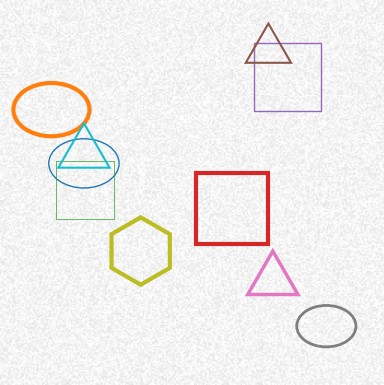[{"shape": "oval", "thickness": 1, "radius": 0.46, "center": [0.218, 0.576]}, {"shape": "oval", "thickness": 3, "radius": 0.49, "center": [0.134, 0.715]}, {"shape": "square", "thickness": 0.5, "radius": 0.37, "center": [0.221, 0.506]}, {"shape": "square", "thickness": 3, "radius": 0.46, "center": [0.603, 0.458]}, {"shape": "square", "thickness": 1, "radius": 0.44, "center": [0.746, 0.8]}, {"shape": "triangle", "thickness": 1.5, "radius": 0.34, "center": [0.697, 0.871]}, {"shape": "triangle", "thickness": 2.5, "radius": 0.38, "center": [0.709, 0.273]}, {"shape": "oval", "thickness": 2, "radius": 0.38, "center": [0.848, 0.153]}, {"shape": "hexagon", "thickness": 3, "radius": 0.44, "center": [0.365, 0.348]}, {"shape": "triangle", "thickness": 1.5, "radius": 0.38, "center": [0.218, 0.603]}]